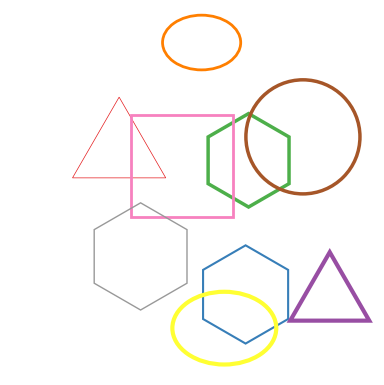[{"shape": "triangle", "thickness": 0.5, "radius": 0.7, "center": [0.309, 0.608]}, {"shape": "hexagon", "thickness": 1.5, "radius": 0.64, "center": [0.638, 0.235]}, {"shape": "hexagon", "thickness": 2.5, "radius": 0.61, "center": [0.646, 0.584]}, {"shape": "triangle", "thickness": 3, "radius": 0.59, "center": [0.856, 0.226]}, {"shape": "oval", "thickness": 2, "radius": 0.51, "center": [0.524, 0.89]}, {"shape": "oval", "thickness": 3, "radius": 0.67, "center": [0.583, 0.148]}, {"shape": "circle", "thickness": 2.5, "radius": 0.74, "center": [0.787, 0.645]}, {"shape": "square", "thickness": 2, "radius": 0.67, "center": [0.472, 0.569]}, {"shape": "hexagon", "thickness": 1, "radius": 0.7, "center": [0.365, 0.334]}]